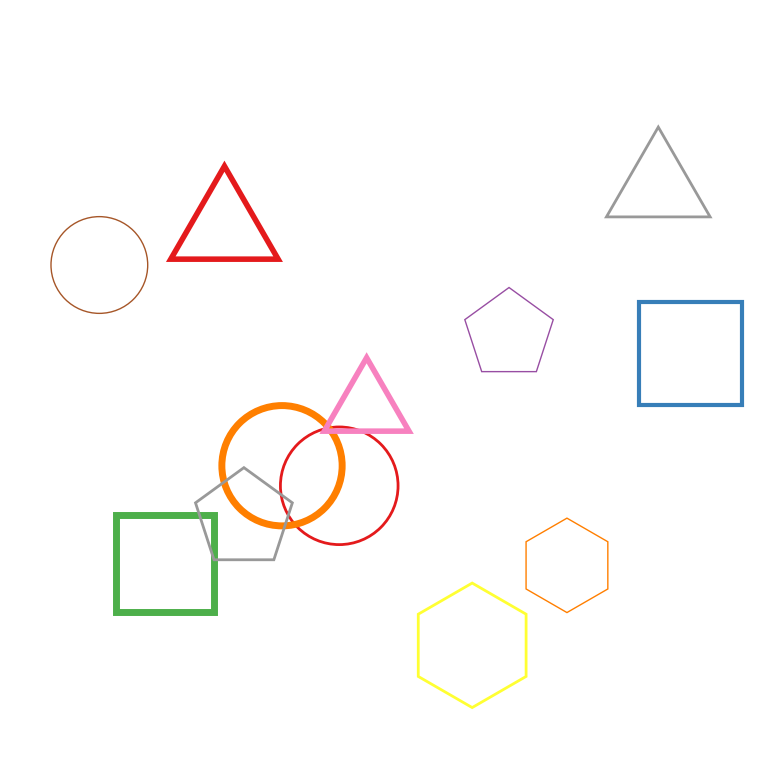[{"shape": "triangle", "thickness": 2, "radius": 0.4, "center": [0.291, 0.704]}, {"shape": "circle", "thickness": 1, "radius": 0.38, "center": [0.441, 0.369]}, {"shape": "square", "thickness": 1.5, "radius": 0.33, "center": [0.897, 0.541]}, {"shape": "square", "thickness": 2.5, "radius": 0.32, "center": [0.214, 0.268]}, {"shape": "pentagon", "thickness": 0.5, "radius": 0.3, "center": [0.661, 0.566]}, {"shape": "circle", "thickness": 2.5, "radius": 0.39, "center": [0.366, 0.395]}, {"shape": "hexagon", "thickness": 0.5, "radius": 0.31, "center": [0.736, 0.266]}, {"shape": "hexagon", "thickness": 1, "radius": 0.4, "center": [0.613, 0.162]}, {"shape": "circle", "thickness": 0.5, "radius": 0.31, "center": [0.129, 0.656]}, {"shape": "triangle", "thickness": 2, "radius": 0.32, "center": [0.476, 0.472]}, {"shape": "triangle", "thickness": 1, "radius": 0.39, "center": [0.855, 0.757]}, {"shape": "pentagon", "thickness": 1, "radius": 0.33, "center": [0.317, 0.327]}]